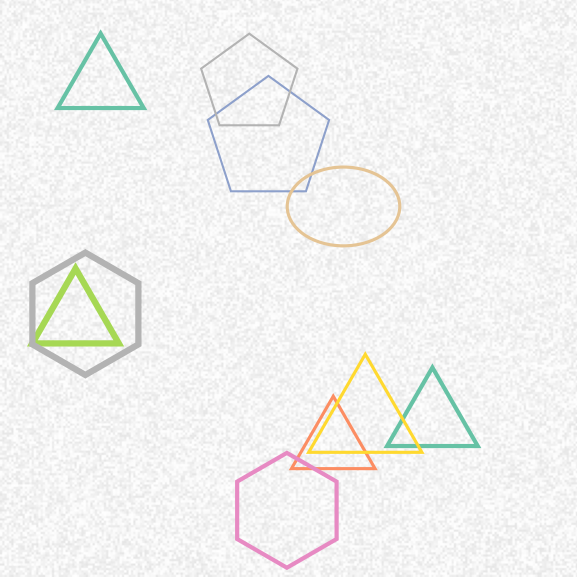[{"shape": "triangle", "thickness": 2, "radius": 0.45, "center": [0.749, 0.272]}, {"shape": "triangle", "thickness": 2, "radius": 0.43, "center": [0.174, 0.855]}, {"shape": "triangle", "thickness": 1.5, "radius": 0.42, "center": [0.577, 0.229]}, {"shape": "pentagon", "thickness": 1, "radius": 0.55, "center": [0.465, 0.757]}, {"shape": "hexagon", "thickness": 2, "radius": 0.5, "center": [0.497, 0.115]}, {"shape": "triangle", "thickness": 3, "radius": 0.43, "center": [0.131, 0.448]}, {"shape": "triangle", "thickness": 1.5, "radius": 0.57, "center": [0.633, 0.273]}, {"shape": "oval", "thickness": 1.5, "radius": 0.49, "center": [0.595, 0.642]}, {"shape": "hexagon", "thickness": 3, "radius": 0.53, "center": [0.148, 0.456]}, {"shape": "pentagon", "thickness": 1, "radius": 0.44, "center": [0.432, 0.853]}]